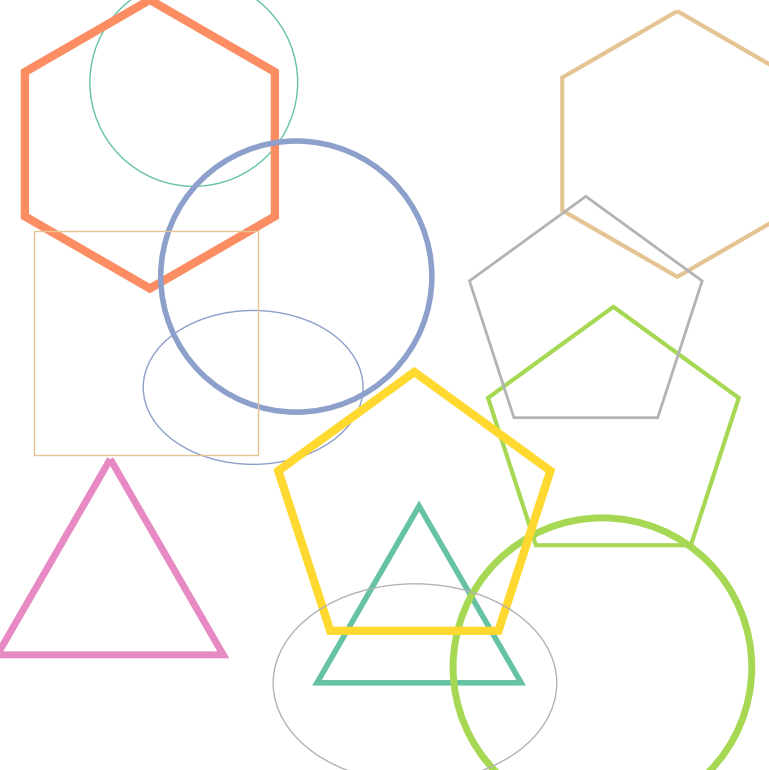[{"shape": "triangle", "thickness": 2, "radius": 0.77, "center": [0.544, 0.19]}, {"shape": "circle", "thickness": 0.5, "radius": 0.67, "center": [0.252, 0.893]}, {"shape": "hexagon", "thickness": 3, "radius": 0.94, "center": [0.195, 0.813]}, {"shape": "oval", "thickness": 0.5, "radius": 0.71, "center": [0.329, 0.497]}, {"shape": "circle", "thickness": 2, "radius": 0.88, "center": [0.385, 0.641]}, {"shape": "triangle", "thickness": 2.5, "radius": 0.85, "center": [0.143, 0.234]}, {"shape": "pentagon", "thickness": 1.5, "radius": 0.86, "center": [0.797, 0.43]}, {"shape": "circle", "thickness": 2.5, "radius": 0.97, "center": [0.782, 0.133]}, {"shape": "pentagon", "thickness": 3, "radius": 0.93, "center": [0.538, 0.331]}, {"shape": "square", "thickness": 0.5, "radius": 0.73, "center": [0.19, 0.555]}, {"shape": "hexagon", "thickness": 1.5, "radius": 0.86, "center": [0.88, 0.813]}, {"shape": "oval", "thickness": 0.5, "radius": 0.92, "center": [0.539, 0.113]}, {"shape": "pentagon", "thickness": 1, "radius": 0.79, "center": [0.761, 0.586]}]